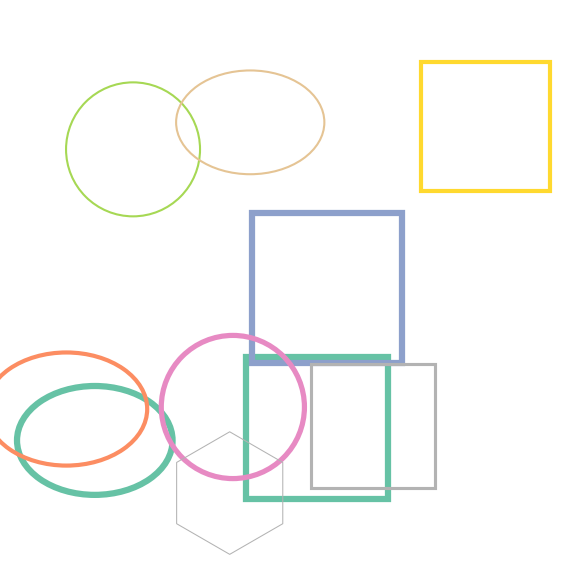[{"shape": "oval", "thickness": 3, "radius": 0.67, "center": [0.164, 0.236]}, {"shape": "square", "thickness": 3, "radius": 0.61, "center": [0.549, 0.258]}, {"shape": "oval", "thickness": 2, "radius": 0.7, "center": [0.115, 0.291]}, {"shape": "square", "thickness": 3, "radius": 0.65, "center": [0.566, 0.501]}, {"shape": "circle", "thickness": 2.5, "radius": 0.62, "center": [0.403, 0.294]}, {"shape": "circle", "thickness": 1, "radius": 0.58, "center": [0.23, 0.741]}, {"shape": "square", "thickness": 2, "radius": 0.56, "center": [0.84, 0.78]}, {"shape": "oval", "thickness": 1, "radius": 0.64, "center": [0.433, 0.787]}, {"shape": "hexagon", "thickness": 0.5, "radius": 0.53, "center": [0.398, 0.145]}, {"shape": "square", "thickness": 1.5, "radius": 0.54, "center": [0.645, 0.262]}]